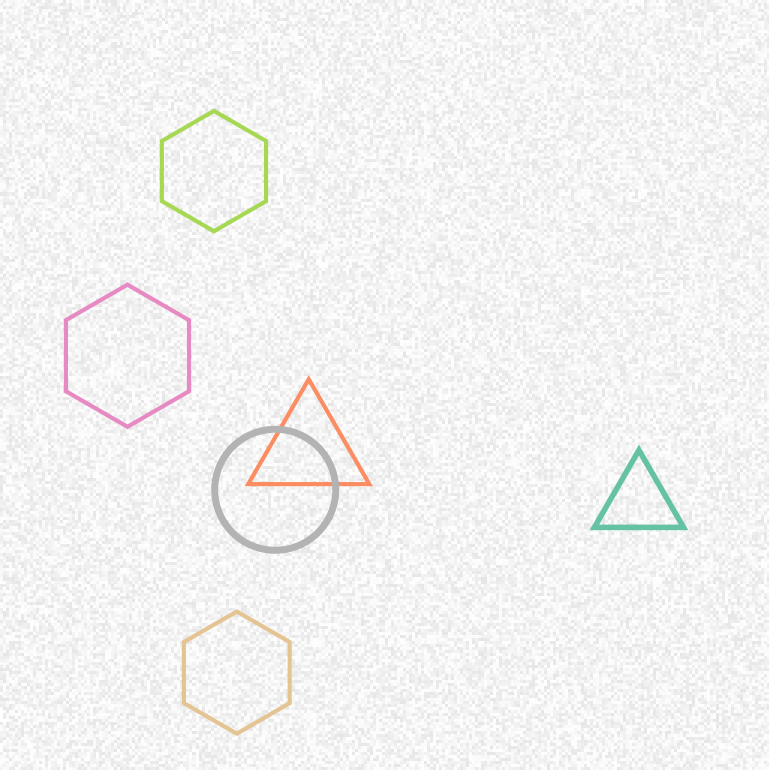[{"shape": "triangle", "thickness": 2, "radius": 0.33, "center": [0.83, 0.349]}, {"shape": "triangle", "thickness": 1.5, "radius": 0.45, "center": [0.401, 0.417]}, {"shape": "hexagon", "thickness": 1.5, "radius": 0.46, "center": [0.166, 0.538]}, {"shape": "hexagon", "thickness": 1.5, "radius": 0.39, "center": [0.278, 0.778]}, {"shape": "hexagon", "thickness": 1.5, "radius": 0.4, "center": [0.308, 0.127]}, {"shape": "circle", "thickness": 2.5, "radius": 0.39, "center": [0.357, 0.364]}]